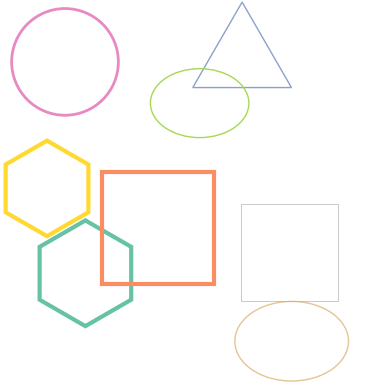[{"shape": "hexagon", "thickness": 3, "radius": 0.69, "center": [0.222, 0.29]}, {"shape": "square", "thickness": 3, "radius": 0.73, "center": [0.41, 0.407]}, {"shape": "triangle", "thickness": 1, "radius": 0.74, "center": [0.629, 0.847]}, {"shape": "circle", "thickness": 2, "radius": 0.69, "center": [0.169, 0.839]}, {"shape": "oval", "thickness": 1, "radius": 0.64, "center": [0.519, 0.732]}, {"shape": "hexagon", "thickness": 3, "radius": 0.62, "center": [0.122, 0.511]}, {"shape": "oval", "thickness": 1, "radius": 0.74, "center": [0.758, 0.114]}, {"shape": "square", "thickness": 0.5, "radius": 0.63, "center": [0.752, 0.345]}]